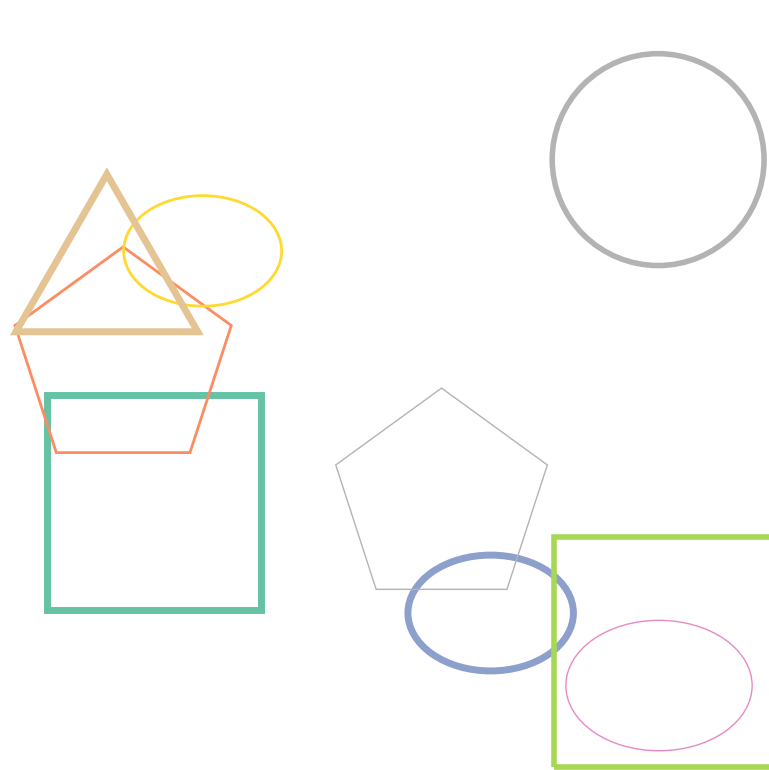[{"shape": "square", "thickness": 2.5, "radius": 0.7, "center": [0.2, 0.347]}, {"shape": "pentagon", "thickness": 1, "radius": 0.74, "center": [0.16, 0.532]}, {"shape": "oval", "thickness": 2.5, "radius": 0.54, "center": [0.637, 0.204]}, {"shape": "oval", "thickness": 0.5, "radius": 0.6, "center": [0.856, 0.11]}, {"shape": "square", "thickness": 2, "radius": 0.74, "center": [0.868, 0.153]}, {"shape": "oval", "thickness": 1, "radius": 0.51, "center": [0.263, 0.674]}, {"shape": "triangle", "thickness": 2.5, "radius": 0.68, "center": [0.139, 0.637]}, {"shape": "pentagon", "thickness": 0.5, "radius": 0.72, "center": [0.573, 0.352]}, {"shape": "circle", "thickness": 2, "radius": 0.69, "center": [0.855, 0.793]}]